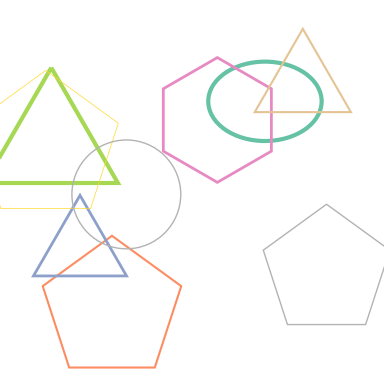[{"shape": "oval", "thickness": 3, "radius": 0.74, "center": [0.688, 0.737]}, {"shape": "pentagon", "thickness": 1.5, "radius": 0.95, "center": [0.291, 0.198]}, {"shape": "triangle", "thickness": 2, "radius": 0.7, "center": [0.208, 0.353]}, {"shape": "hexagon", "thickness": 2, "radius": 0.81, "center": [0.565, 0.688]}, {"shape": "triangle", "thickness": 3, "radius": 1.0, "center": [0.133, 0.624]}, {"shape": "pentagon", "thickness": 0.5, "radius": 0.99, "center": [0.119, 0.619]}, {"shape": "triangle", "thickness": 1.5, "radius": 0.72, "center": [0.787, 0.781]}, {"shape": "circle", "thickness": 1, "radius": 0.71, "center": [0.328, 0.495]}, {"shape": "pentagon", "thickness": 1, "radius": 0.86, "center": [0.848, 0.297]}]